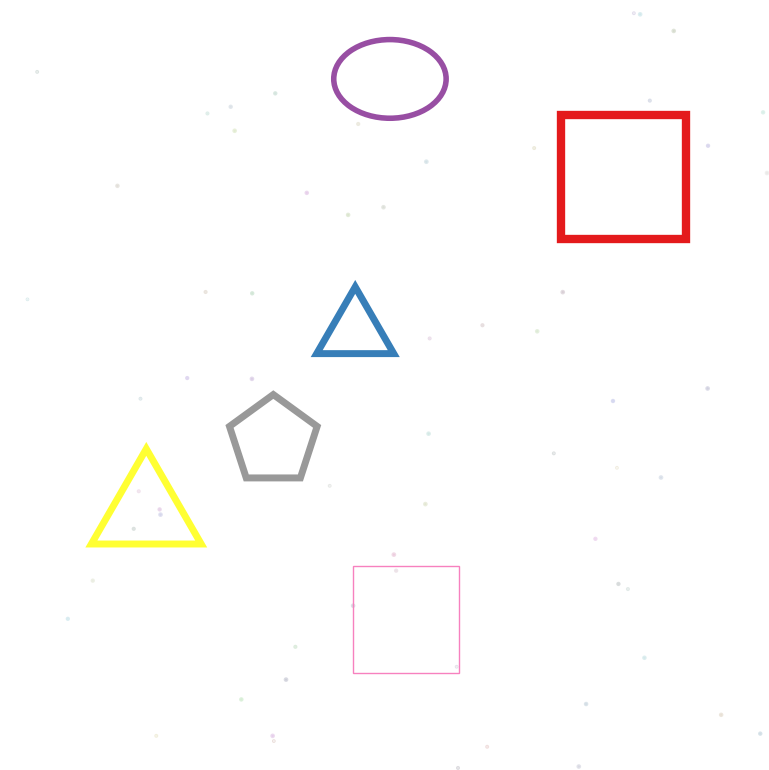[{"shape": "square", "thickness": 3, "radius": 0.4, "center": [0.81, 0.77]}, {"shape": "triangle", "thickness": 2.5, "radius": 0.29, "center": [0.461, 0.57]}, {"shape": "oval", "thickness": 2, "radius": 0.36, "center": [0.506, 0.898]}, {"shape": "triangle", "thickness": 2.5, "radius": 0.41, "center": [0.19, 0.335]}, {"shape": "square", "thickness": 0.5, "radius": 0.34, "center": [0.527, 0.195]}, {"shape": "pentagon", "thickness": 2.5, "radius": 0.3, "center": [0.355, 0.428]}]